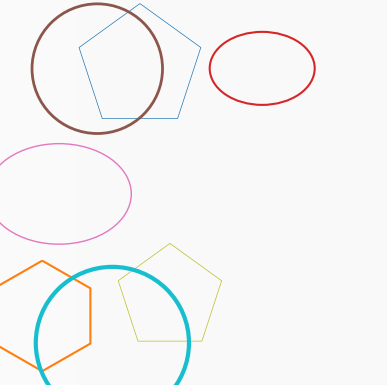[{"shape": "pentagon", "thickness": 0.5, "radius": 0.83, "center": [0.361, 0.826]}, {"shape": "hexagon", "thickness": 1.5, "radius": 0.72, "center": [0.109, 0.179]}, {"shape": "oval", "thickness": 1.5, "radius": 0.68, "center": [0.677, 0.822]}, {"shape": "circle", "thickness": 2, "radius": 0.84, "center": [0.251, 0.822]}, {"shape": "oval", "thickness": 1, "radius": 0.93, "center": [0.152, 0.496]}, {"shape": "pentagon", "thickness": 0.5, "radius": 0.7, "center": [0.439, 0.227]}, {"shape": "circle", "thickness": 3, "radius": 0.99, "center": [0.29, 0.109]}]